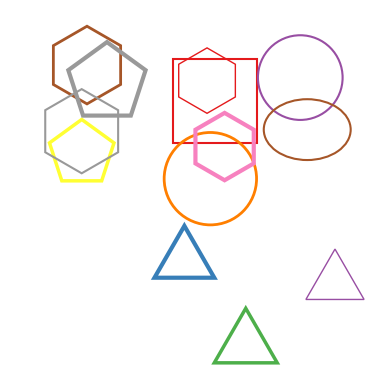[{"shape": "square", "thickness": 1.5, "radius": 0.54, "center": [0.558, 0.738]}, {"shape": "hexagon", "thickness": 1, "radius": 0.42, "center": [0.538, 0.791]}, {"shape": "triangle", "thickness": 3, "radius": 0.45, "center": [0.479, 0.324]}, {"shape": "triangle", "thickness": 2.5, "radius": 0.47, "center": [0.638, 0.105]}, {"shape": "triangle", "thickness": 1, "radius": 0.44, "center": [0.87, 0.266]}, {"shape": "circle", "thickness": 1.5, "radius": 0.55, "center": [0.78, 0.798]}, {"shape": "circle", "thickness": 2, "radius": 0.6, "center": [0.546, 0.536]}, {"shape": "pentagon", "thickness": 2.5, "radius": 0.44, "center": [0.212, 0.602]}, {"shape": "hexagon", "thickness": 2, "radius": 0.5, "center": [0.226, 0.831]}, {"shape": "oval", "thickness": 1.5, "radius": 0.56, "center": [0.798, 0.663]}, {"shape": "hexagon", "thickness": 3, "radius": 0.44, "center": [0.583, 0.619]}, {"shape": "hexagon", "thickness": 1.5, "radius": 0.55, "center": [0.212, 0.659]}, {"shape": "pentagon", "thickness": 3, "radius": 0.53, "center": [0.278, 0.785]}]